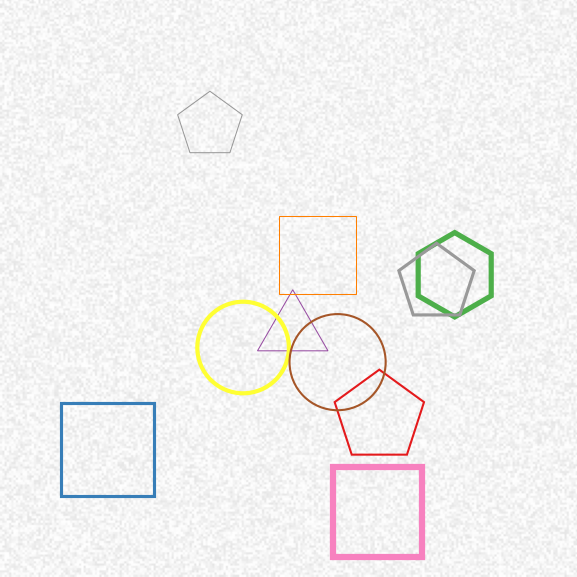[{"shape": "pentagon", "thickness": 1, "radius": 0.41, "center": [0.657, 0.278]}, {"shape": "square", "thickness": 1.5, "radius": 0.4, "center": [0.186, 0.221]}, {"shape": "hexagon", "thickness": 2.5, "radius": 0.37, "center": [0.787, 0.523]}, {"shape": "triangle", "thickness": 0.5, "radius": 0.35, "center": [0.507, 0.427]}, {"shape": "square", "thickness": 0.5, "radius": 0.34, "center": [0.55, 0.558]}, {"shape": "circle", "thickness": 2, "radius": 0.4, "center": [0.421, 0.397]}, {"shape": "circle", "thickness": 1, "radius": 0.42, "center": [0.585, 0.372]}, {"shape": "square", "thickness": 3, "radius": 0.39, "center": [0.654, 0.112]}, {"shape": "pentagon", "thickness": 1.5, "radius": 0.34, "center": [0.756, 0.509]}, {"shape": "pentagon", "thickness": 0.5, "radius": 0.29, "center": [0.364, 0.782]}]